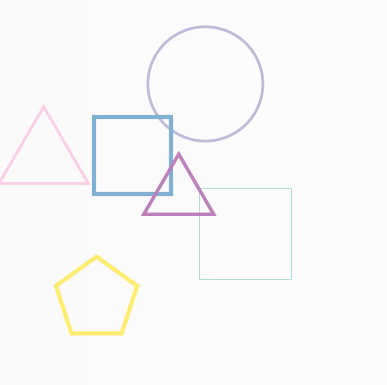[{"shape": "square", "thickness": 0.5, "radius": 0.59, "center": [0.632, 0.394]}, {"shape": "circle", "thickness": 2, "radius": 0.74, "center": [0.53, 0.782]}, {"shape": "square", "thickness": 3, "radius": 0.5, "center": [0.342, 0.596]}, {"shape": "triangle", "thickness": 2, "radius": 0.67, "center": [0.113, 0.59]}, {"shape": "triangle", "thickness": 2.5, "radius": 0.52, "center": [0.461, 0.496]}, {"shape": "pentagon", "thickness": 3, "radius": 0.55, "center": [0.249, 0.223]}]